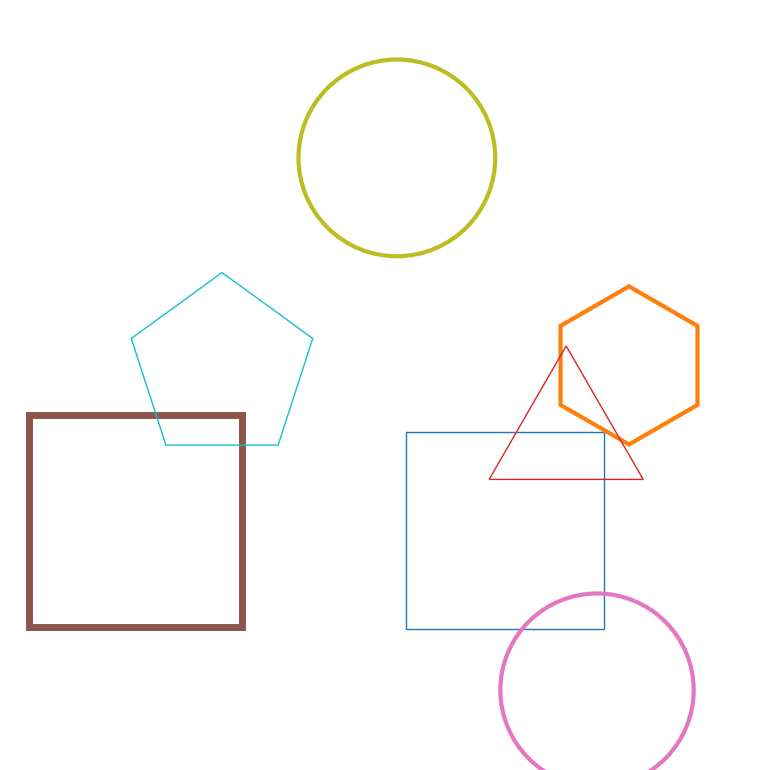[{"shape": "square", "thickness": 0.5, "radius": 0.64, "center": [0.656, 0.311]}, {"shape": "hexagon", "thickness": 1.5, "radius": 0.51, "center": [0.817, 0.525]}, {"shape": "triangle", "thickness": 0.5, "radius": 0.58, "center": [0.735, 0.435]}, {"shape": "square", "thickness": 2.5, "radius": 0.69, "center": [0.176, 0.323]}, {"shape": "circle", "thickness": 1.5, "radius": 0.63, "center": [0.775, 0.104]}, {"shape": "circle", "thickness": 1.5, "radius": 0.64, "center": [0.515, 0.795]}, {"shape": "pentagon", "thickness": 0.5, "radius": 0.62, "center": [0.288, 0.522]}]